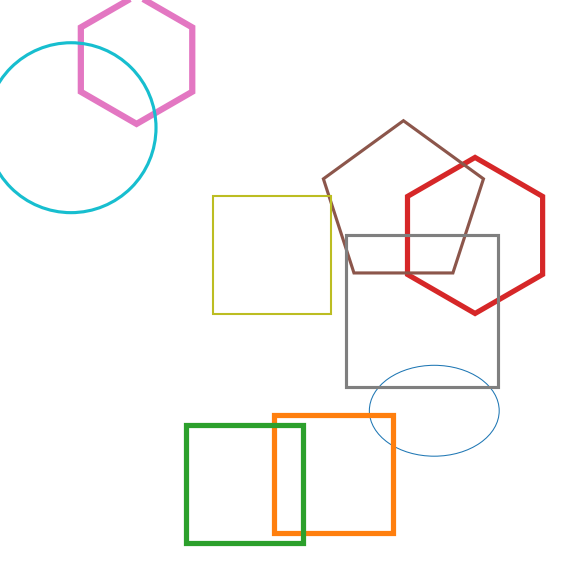[{"shape": "oval", "thickness": 0.5, "radius": 0.56, "center": [0.752, 0.288]}, {"shape": "square", "thickness": 2.5, "radius": 0.51, "center": [0.577, 0.178]}, {"shape": "square", "thickness": 2.5, "radius": 0.51, "center": [0.424, 0.161]}, {"shape": "hexagon", "thickness": 2.5, "radius": 0.68, "center": [0.823, 0.591]}, {"shape": "pentagon", "thickness": 1.5, "radius": 0.73, "center": [0.699, 0.644]}, {"shape": "hexagon", "thickness": 3, "radius": 0.56, "center": [0.236, 0.896]}, {"shape": "square", "thickness": 1.5, "radius": 0.66, "center": [0.731, 0.46]}, {"shape": "square", "thickness": 1, "radius": 0.51, "center": [0.471, 0.558]}, {"shape": "circle", "thickness": 1.5, "radius": 0.74, "center": [0.123, 0.778]}]